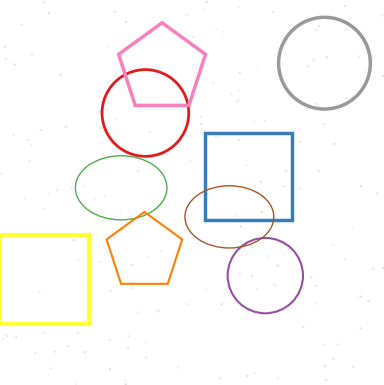[{"shape": "circle", "thickness": 2, "radius": 0.56, "center": [0.378, 0.707]}, {"shape": "square", "thickness": 2.5, "radius": 0.57, "center": [0.645, 0.541]}, {"shape": "oval", "thickness": 1, "radius": 0.59, "center": [0.315, 0.512]}, {"shape": "circle", "thickness": 1.5, "radius": 0.49, "center": [0.689, 0.284]}, {"shape": "pentagon", "thickness": 1.5, "radius": 0.52, "center": [0.375, 0.346]}, {"shape": "square", "thickness": 3, "radius": 0.58, "center": [0.114, 0.273]}, {"shape": "oval", "thickness": 1, "radius": 0.58, "center": [0.596, 0.437]}, {"shape": "pentagon", "thickness": 2.5, "radius": 0.59, "center": [0.421, 0.822]}, {"shape": "circle", "thickness": 2.5, "radius": 0.6, "center": [0.843, 0.836]}]